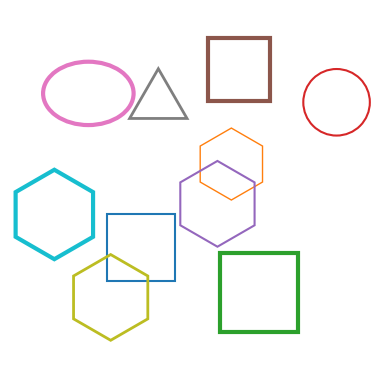[{"shape": "square", "thickness": 1.5, "radius": 0.44, "center": [0.366, 0.357]}, {"shape": "hexagon", "thickness": 1, "radius": 0.47, "center": [0.601, 0.574]}, {"shape": "square", "thickness": 3, "radius": 0.51, "center": [0.673, 0.24]}, {"shape": "circle", "thickness": 1.5, "radius": 0.43, "center": [0.874, 0.734]}, {"shape": "hexagon", "thickness": 1.5, "radius": 0.56, "center": [0.565, 0.471]}, {"shape": "square", "thickness": 3, "radius": 0.41, "center": [0.621, 0.819]}, {"shape": "oval", "thickness": 3, "radius": 0.59, "center": [0.229, 0.757]}, {"shape": "triangle", "thickness": 2, "radius": 0.43, "center": [0.411, 0.735]}, {"shape": "hexagon", "thickness": 2, "radius": 0.56, "center": [0.287, 0.227]}, {"shape": "hexagon", "thickness": 3, "radius": 0.58, "center": [0.141, 0.443]}]